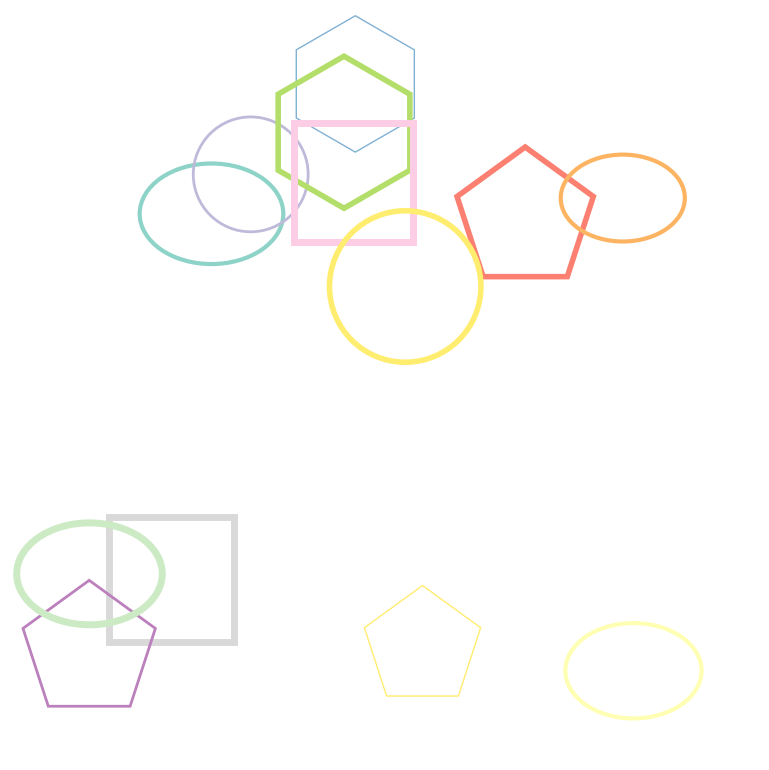[{"shape": "oval", "thickness": 1.5, "radius": 0.47, "center": [0.275, 0.722]}, {"shape": "oval", "thickness": 1.5, "radius": 0.44, "center": [0.823, 0.129]}, {"shape": "circle", "thickness": 1, "radius": 0.37, "center": [0.326, 0.774]}, {"shape": "pentagon", "thickness": 2, "radius": 0.47, "center": [0.682, 0.716]}, {"shape": "hexagon", "thickness": 0.5, "radius": 0.44, "center": [0.461, 0.891]}, {"shape": "oval", "thickness": 1.5, "radius": 0.4, "center": [0.809, 0.743]}, {"shape": "hexagon", "thickness": 2, "radius": 0.49, "center": [0.447, 0.828]}, {"shape": "square", "thickness": 2.5, "radius": 0.38, "center": [0.459, 0.763]}, {"shape": "square", "thickness": 2.5, "radius": 0.41, "center": [0.223, 0.248]}, {"shape": "pentagon", "thickness": 1, "radius": 0.45, "center": [0.116, 0.156]}, {"shape": "oval", "thickness": 2.5, "radius": 0.47, "center": [0.116, 0.255]}, {"shape": "circle", "thickness": 2, "radius": 0.49, "center": [0.526, 0.628]}, {"shape": "pentagon", "thickness": 0.5, "radius": 0.4, "center": [0.549, 0.16]}]